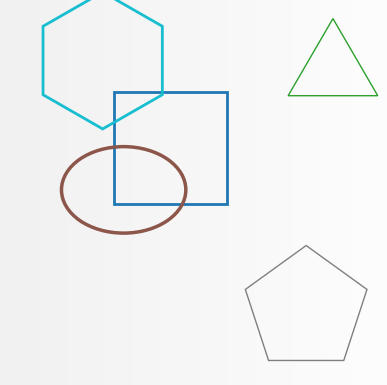[{"shape": "square", "thickness": 2, "radius": 0.73, "center": [0.441, 0.616]}, {"shape": "triangle", "thickness": 1, "radius": 0.67, "center": [0.859, 0.818]}, {"shape": "oval", "thickness": 2.5, "radius": 0.8, "center": [0.319, 0.507]}, {"shape": "pentagon", "thickness": 1, "radius": 0.83, "center": [0.79, 0.197]}, {"shape": "hexagon", "thickness": 2, "radius": 0.89, "center": [0.265, 0.843]}]